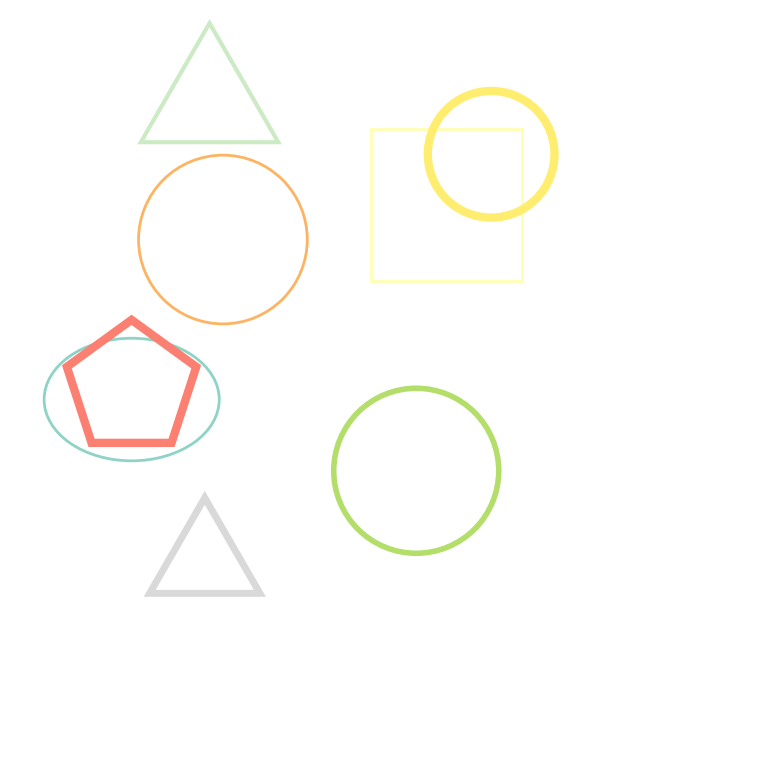[{"shape": "oval", "thickness": 1, "radius": 0.57, "center": [0.171, 0.481]}, {"shape": "square", "thickness": 1, "radius": 0.49, "center": [0.58, 0.734]}, {"shape": "pentagon", "thickness": 3, "radius": 0.44, "center": [0.171, 0.496]}, {"shape": "circle", "thickness": 1, "radius": 0.55, "center": [0.289, 0.689]}, {"shape": "circle", "thickness": 2, "radius": 0.54, "center": [0.541, 0.389]}, {"shape": "triangle", "thickness": 2.5, "radius": 0.41, "center": [0.266, 0.271]}, {"shape": "triangle", "thickness": 1.5, "radius": 0.52, "center": [0.272, 0.867]}, {"shape": "circle", "thickness": 3, "radius": 0.41, "center": [0.638, 0.8]}]